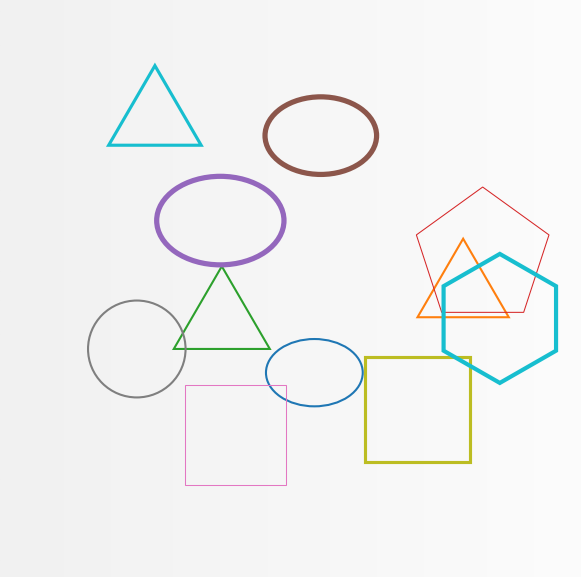[{"shape": "oval", "thickness": 1, "radius": 0.42, "center": [0.541, 0.354]}, {"shape": "triangle", "thickness": 1, "radius": 0.45, "center": [0.797, 0.495]}, {"shape": "triangle", "thickness": 1, "radius": 0.48, "center": [0.382, 0.443]}, {"shape": "pentagon", "thickness": 0.5, "radius": 0.6, "center": [0.83, 0.555]}, {"shape": "oval", "thickness": 2.5, "radius": 0.55, "center": [0.379, 0.617]}, {"shape": "oval", "thickness": 2.5, "radius": 0.48, "center": [0.552, 0.764]}, {"shape": "square", "thickness": 0.5, "radius": 0.43, "center": [0.405, 0.246]}, {"shape": "circle", "thickness": 1, "radius": 0.42, "center": [0.235, 0.395]}, {"shape": "square", "thickness": 1.5, "radius": 0.45, "center": [0.718, 0.291]}, {"shape": "triangle", "thickness": 1.5, "radius": 0.46, "center": [0.267, 0.794]}, {"shape": "hexagon", "thickness": 2, "radius": 0.56, "center": [0.86, 0.448]}]